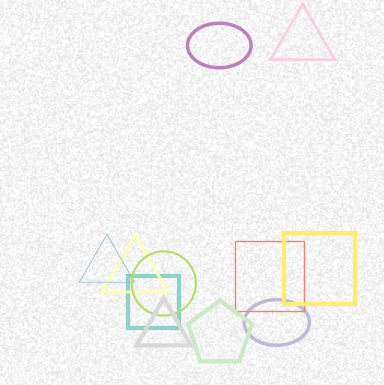[{"shape": "square", "thickness": 3, "radius": 0.33, "center": [0.398, 0.215]}, {"shape": "triangle", "thickness": 2, "radius": 0.49, "center": [0.351, 0.291]}, {"shape": "oval", "thickness": 2.5, "radius": 0.42, "center": [0.719, 0.162]}, {"shape": "square", "thickness": 1, "radius": 0.45, "center": [0.701, 0.283]}, {"shape": "triangle", "thickness": 0.5, "radius": 0.41, "center": [0.278, 0.309]}, {"shape": "circle", "thickness": 1.5, "radius": 0.42, "center": [0.425, 0.264]}, {"shape": "triangle", "thickness": 2, "radius": 0.48, "center": [0.786, 0.893]}, {"shape": "triangle", "thickness": 3, "radius": 0.41, "center": [0.425, 0.144]}, {"shape": "oval", "thickness": 2.5, "radius": 0.41, "center": [0.57, 0.882]}, {"shape": "pentagon", "thickness": 3, "radius": 0.44, "center": [0.571, 0.132]}, {"shape": "square", "thickness": 3, "radius": 0.46, "center": [0.831, 0.302]}]